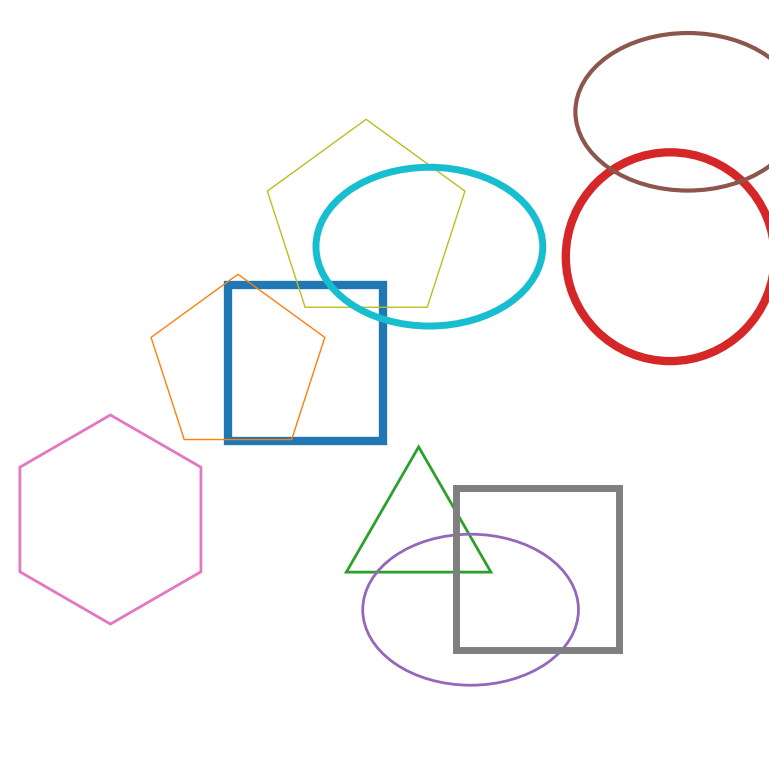[{"shape": "square", "thickness": 3, "radius": 0.5, "center": [0.396, 0.529]}, {"shape": "pentagon", "thickness": 0.5, "radius": 0.59, "center": [0.309, 0.525]}, {"shape": "triangle", "thickness": 1, "radius": 0.54, "center": [0.544, 0.311]}, {"shape": "circle", "thickness": 3, "radius": 0.68, "center": [0.87, 0.667]}, {"shape": "oval", "thickness": 1, "radius": 0.7, "center": [0.611, 0.208]}, {"shape": "oval", "thickness": 1.5, "radius": 0.73, "center": [0.893, 0.855]}, {"shape": "hexagon", "thickness": 1, "radius": 0.68, "center": [0.143, 0.325]}, {"shape": "square", "thickness": 2.5, "radius": 0.53, "center": [0.698, 0.261]}, {"shape": "pentagon", "thickness": 0.5, "radius": 0.67, "center": [0.476, 0.71]}, {"shape": "oval", "thickness": 2.5, "radius": 0.74, "center": [0.558, 0.68]}]